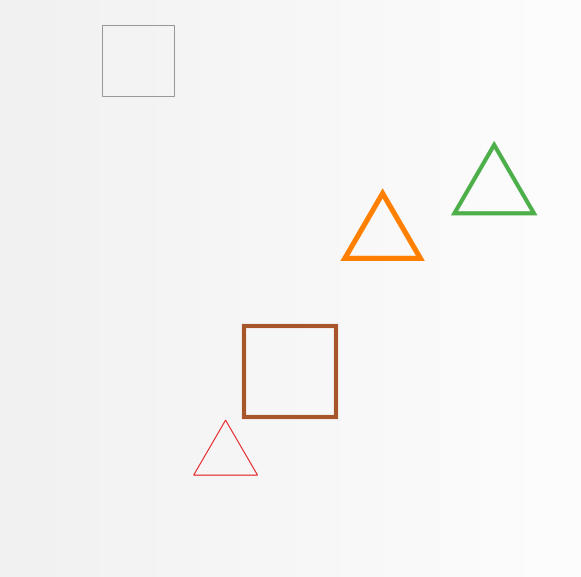[{"shape": "triangle", "thickness": 0.5, "radius": 0.32, "center": [0.388, 0.208]}, {"shape": "triangle", "thickness": 2, "radius": 0.39, "center": [0.85, 0.669]}, {"shape": "triangle", "thickness": 2.5, "radius": 0.38, "center": [0.658, 0.589]}, {"shape": "square", "thickness": 2, "radius": 0.4, "center": [0.499, 0.355]}, {"shape": "square", "thickness": 0.5, "radius": 0.31, "center": [0.237, 0.894]}]